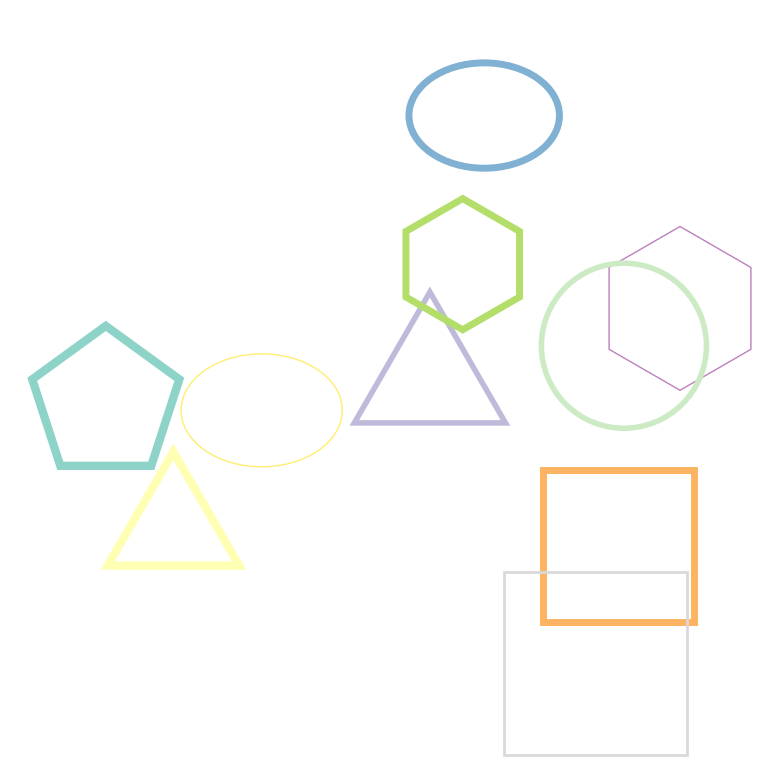[{"shape": "pentagon", "thickness": 3, "radius": 0.5, "center": [0.137, 0.476]}, {"shape": "triangle", "thickness": 3, "radius": 0.49, "center": [0.225, 0.315]}, {"shape": "triangle", "thickness": 2, "radius": 0.57, "center": [0.558, 0.507]}, {"shape": "oval", "thickness": 2.5, "radius": 0.49, "center": [0.629, 0.85]}, {"shape": "square", "thickness": 2.5, "radius": 0.49, "center": [0.803, 0.291]}, {"shape": "hexagon", "thickness": 2.5, "radius": 0.43, "center": [0.601, 0.657]}, {"shape": "square", "thickness": 1, "radius": 0.59, "center": [0.773, 0.138]}, {"shape": "hexagon", "thickness": 0.5, "radius": 0.53, "center": [0.883, 0.6]}, {"shape": "circle", "thickness": 2, "radius": 0.54, "center": [0.81, 0.551]}, {"shape": "oval", "thickness": 0.5, "radius": 0.52, "center": [0.34, 0.467]}]